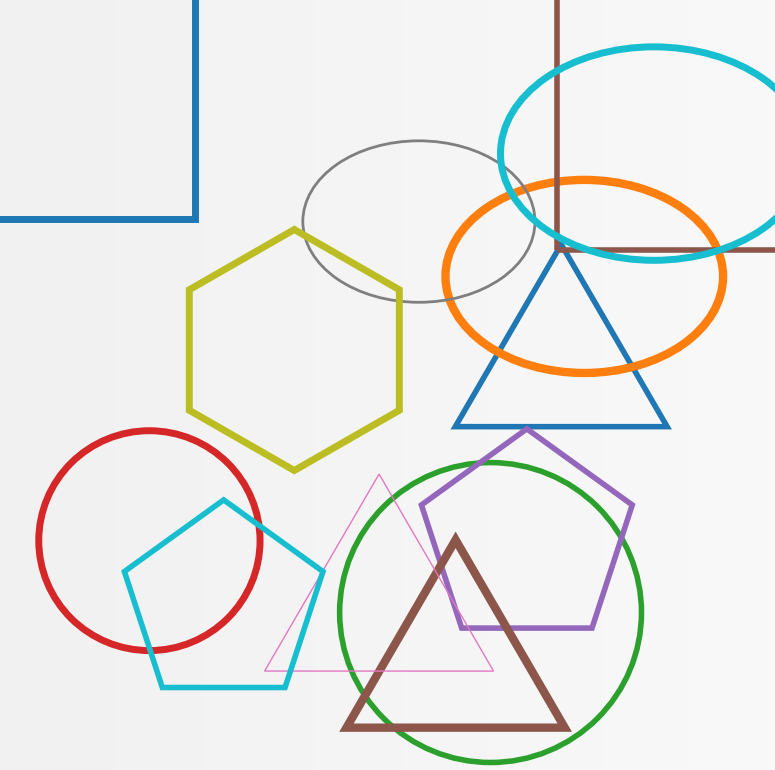[{"shape": "square", "thickness": 2.5, "radius": 0.72, "center": [0.109, 0.858]}, {"shape": "triangle", "thickness": 2, "radius": 0.79, "center": [0.724, 0.525]}, {"shape": "oval", "thickness": 3, "radius": 0.9, "center": [0.754, 0.641]}, {"shape": "circle", "thickness": 2, "radius": 0.97, "center": [0.633, 0.205]}, {"shape": "circle", "thickness": 2.5, "radius": 0.71, "center": [0.193, 0.298]}, {"shape": "pentagon", "thickness": 2, "radius": 0.72, "center": [0.68, 0.3]}, {"shape": "square", "thickness": 2, "radius": 0.87, "center": [0.893, 0.849]}, {"shape": "triangle", "thickness": 3, "radius": 0.81, "center": [0.588, 0.136]}, {"shape": "triangle", "thickness": 0.5, "radius": 0.85, "center": [0.489, 0.214]}, {"shape": "oval", "thickness": 1, "radius": 0.75, "center": [0.541, 0.712]}, {"shape": "hexagon", "thickness": 2.5, "radius": 0.78, "center": [0.38, 0.545]}, {"shape": "pentagon", "thickness": 2, "radius": 0.67, "center": [0.289, 0.216]}, {"shape": "oval", "thickness": 2.5, "radius": 0.99, "center": [0.844, 0.801]}]